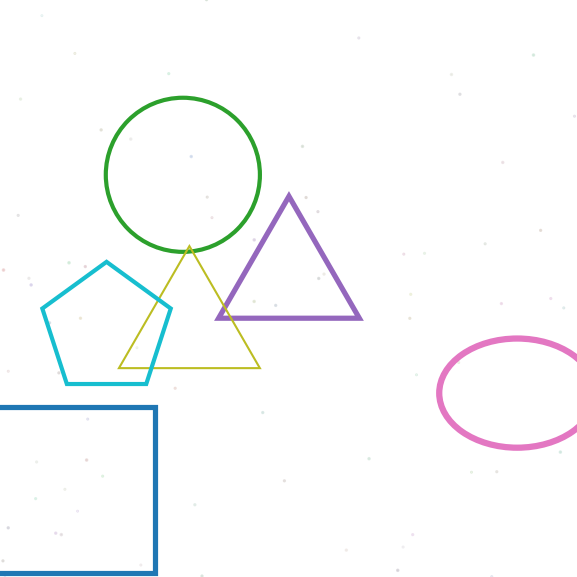[{"shape": "square", "thickness": 2.5, "radius": 0.72, "center": [0.124, 0.151]}, {"shape": "circle", "thickness": 2, "radius": 0.67, "center": [0.317, 0.696]}, {"shape": "triangle", "thickness": 2.5, "radius": 0.7, "center": [0.5, 0.518]}, {"shape": "oval", "thickness": 3, "radius": 0.68, "center": [0.896, 0.318]}, {"shape": "triangle", "thickness": 1, "radius": 0.7, "center": [0.328, 0.432]}, {"shape": "pentagon", "thickness": 2, "radius": 0.58, "center": [0.185, 0.429]}]